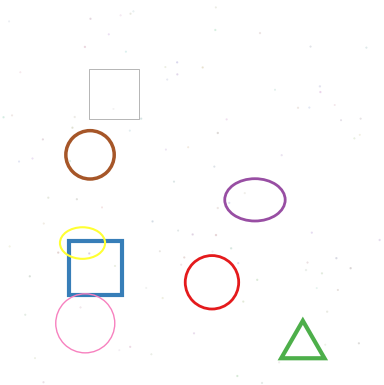[{"shape": "circle", "thickness": 2, "radius": 0.35, "center": [0.551, 0.267]}, {"shape": "square", "thickness": 3, "radius": 0.35, "center": [0.248, 0.304]}, {"shape": "triangle", "thickness": 3, "radius": 0.32, "center": [0.787, 0.102]}, {"shape": "oval", "thickness": 2, "radius": 0.39, "center": [0.662, 0.481]}, {"shape": "oval", "thickness": 1.5, "radius": 0.29, "center": [0.214, 0.369]}, {"shape": "circle", "thickness": 2.5, "radius": 0.31, "center": [0.234, 0.598]}, {"shape": "circle", "thickness": 1, "radius": 0.38, "center": [0.221, 0.16]}, {"shape": "square", "thickness": 0.5, "radius": 0.32, "center": [0.296, 0.756]}]